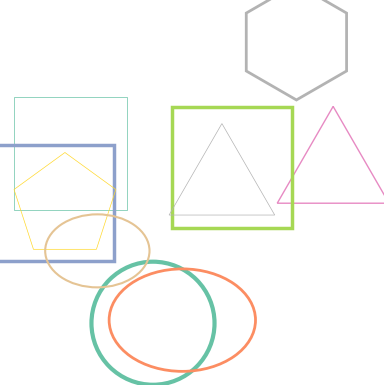[{"shape": "square", "thickness": 0.5, "radius": 0.73, "center": [0.183, 0.602]}, {"shape": "circle", "thickness": 3, "radius": 0.8, "center": [0.397, 0.16]}, {"shape": "oval", "thickness": 2, "radius": 0.95, "center": [0.474, 0.168]}, {"shape": "square", "thickness": 2.5, "radius": 0.76, "center": [0.146, 0.473]}, {"shape": "triangle", "thickness": 1, "radius": 0.84, "center": [0.865, 0.556]}, {"shape": "square", "thickness": 2.5, "radius": 0.78, "center": [0.602, 0.566]}, {"shape": "pentagon", "thickness": 0.5, "radius": 0.7, "center": [0.169, 0.465]}, {"shape": "oval", "thickness": 1.5, "radius": 0.68, "center": [0.253, 0.348]}, {"shape": "hexagon", "thickness": 2, "radius": 0.75, "center": [0.77, 0.891]}, {"shape": "triangle", "thickness": 0.5, "radius": 0.79, "center": [0.576, 0.521]}]